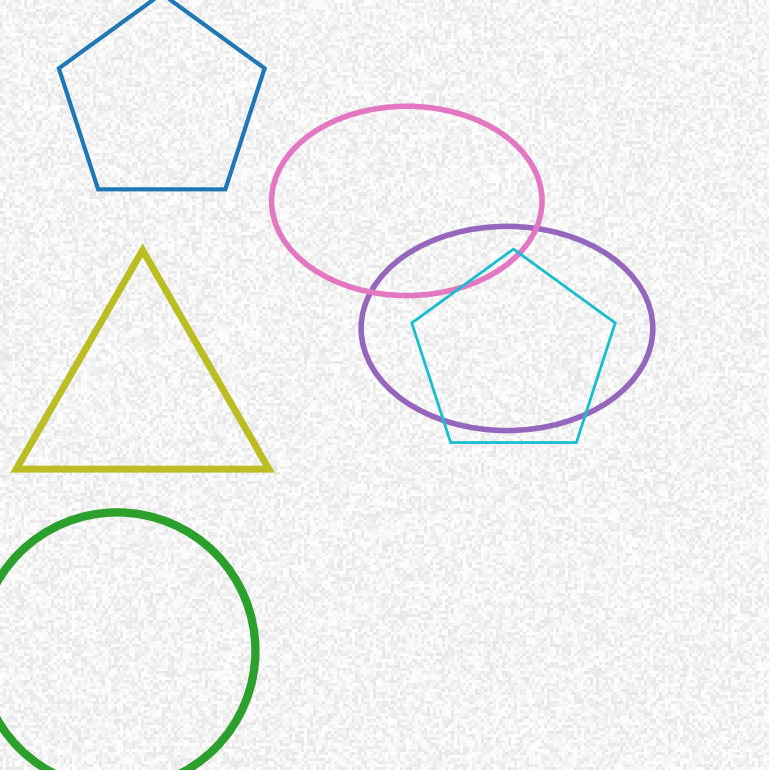[{"shape": "pentagon", "thickness": 1.5, "radius": 0.7, "center": [0.21, 0.868]}, {"shape": "circle", "thickness": 3, "radius": 0.9, "center": [0.152, 0.155]}, {"shape": "oval", "thickness": 2, "radius": 0.95, "center": [0.658, 0.573]}, {"shape": "oval", "thickness": 2, "radius": 0.88, "center": [0.528, 0.739]}, {"shape": "triangle", "thickness": 2.5, "radius": 0.95, "center": [0.185, 0.486]}, {"shape": "pentagon", "thickness": 1, "radius": 0.69, "center": [0.667, 0.538]}]